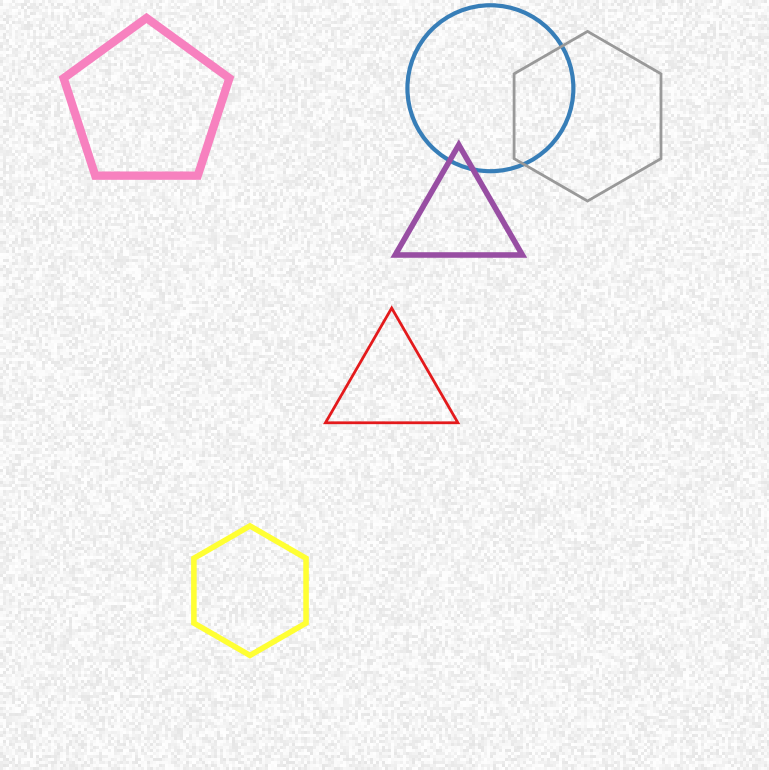[{"shape": "triangle", "thickness": 1, "radius": 0.5, "center": [0.509, 0.501]}, {"shape": "circle", "thickness": 1.5, "radius": 0.54, "center": [0.637, 0.885]}, {"shape": "triangle", "thickness": 2, "radius": 0.48, "center": [0.596, 0.717]}, {"shape": "hexagon", "thickness": 2, "radius": 0.42, "center": [0.325, 0.233]}, {"shape": "pentagon", "thickness": 3, "radius": 0.57, "center": [0.19, 0.863]}, {"shape": "hexagon", "thickness": 1, "radius": 0.55, "center": [0.763, 0.849]}]